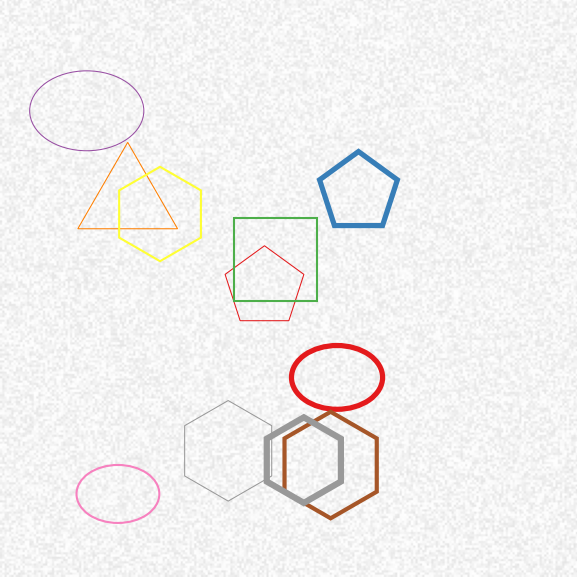[{"shape": "pentagon", "thickness": 0.5, "radius": 0.36, "center": [0.458, 0.502]}, {"shape": "oval", "thickness": 2.5, "radius": 0.39, "center": [0.584, 0.346]}, {"shape": "pentagon", "thickness": 2.5, "radius": 0.35, "center": [0.621, 0.666]}, {"shape": "square", "thickness": 1, "radius": 0.36, "center": [0.477, 0.55]}, {"shape": "oval", "thickness": 0.5, "radius": 0.49, "center": [0.15, 0.807]}, {"shape": "triangle", "thickness": 0.5, "radius": 0.5, "center": [0.221, 0.653]}, {"shape": "hexagon", "thickness": 1, "radius": 0.41, "center": [0.277, 0.629]}, {"shape": "hexagon", "thickness": 2, "radius": 0.46, "center": [0.573, 0.194]}, {"shape": "oval", "thickness": 1, "radius": 0.36, "center": [0.204, 0.144]}, {"shape": "hexagon", "thickness": 0.5, "radius": 0.44, "center": [0.395, 0.218]}, {"shape": "hexagon", "thickness": 3, "radius": 0.37, "center": [0.526, 0.202]}]